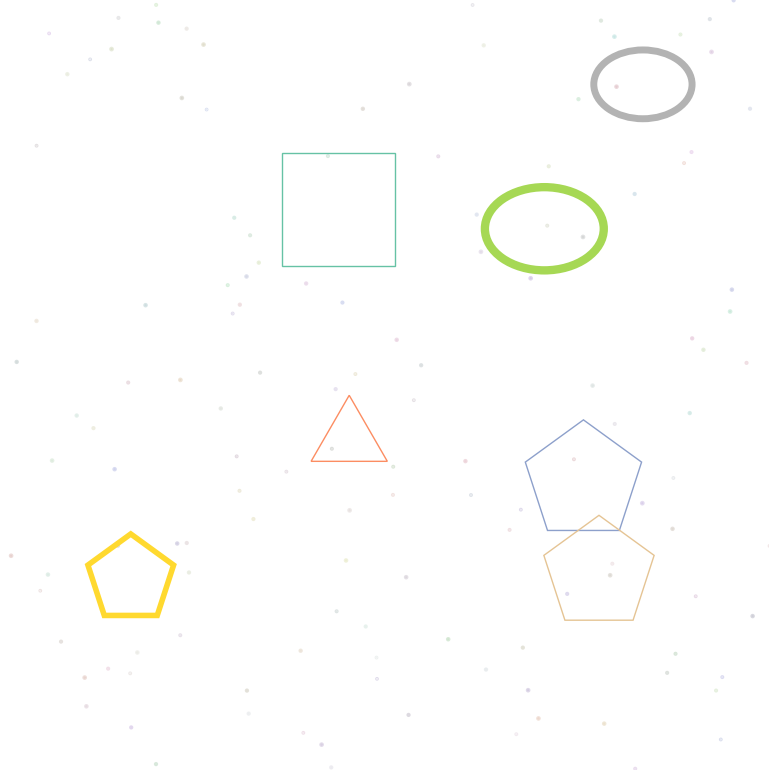[{"shape": "square", "thickness": 0.5, "radius": 0.37, "center": [0.44, 0.728]}, {"shape": "triangle", "thickness": 0.5, "radius": 0.29, "center": [0.454, 0.429]}, {"shape": "pentagon", "thickness": 0.5, "radius": 0.4, "center": [0.758, 0.375]}, {"shape": "oval", "thickness": 3, "radius": 0.39, "center": [0.707, 0.703]}, {"shape": "pentagon", "thickness": 2, "radius": 0.29, "center": [0.17, 0.248]}, {"shape": "pentagon", "thickness": 0.5, "radius": 0.38, "center": [0.778, 0.255]}, {"shape": "oval", "thickness": 2.5, "radius": 0.32, "center": [0.835, 0.89]}]